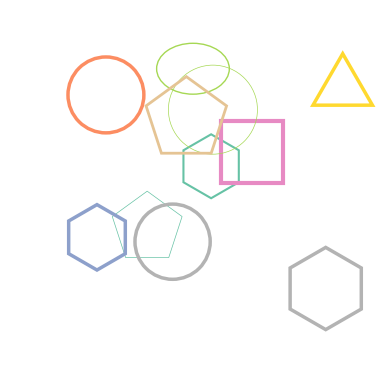[{"shape": "pentagon", "thickness": 0.5, "radius": 0.48, "center": [0.382, 0.408]}, {"shape": "hexagon", "thickness": 1.5, "radius": 0.42, "center": [0.548, 0.568]}, {"shape": "circle", "thickness": 2.5, "radius": 0.49, "center": [0.275, 0.753]}, {"shape": "hexagon", "thickness": 2.5, "radius": 0.42, "center": [0.252, 0.384]}, {"shape": "square", "thickness": 3, "radius": 0.4, "center": [0.655, 0.606]}, {"shape": "oval", "thickness": 1, "radius": 0.47, "center": [0.501, 0.821]}, {"shape": "circle", "thickness": 0.5, "radius": 0.58, "center": [0.553, 0.715]}, {"shape": "triangle", "thickness": 2.5, "radius": 0.45, "center": [0.89, 0.771]}, {"shape": "pentagon", "thickness": 2, "radius": 0.55, "center": [0.484, 0.691]}, {"shape": "circle", "thickness": 2.5, "radius": 0.49, "center": [0.448, 0.372]}, {"shape": "hexagon", "thickness": 2.5, "radius": 0.53, "center": [0.846, 0.251]}]